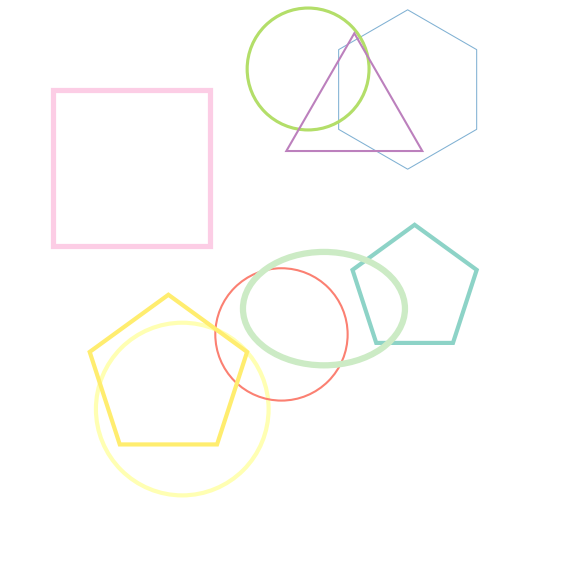[{"shape": "pentagon", "thickness": 2, "radius": 0.57, "center": [0.718, 0.497]}, {"shape": "circle", "thickness": 2, "radius": 0.75, "center": [0.316, 0.291]}, {"shape": "circle", "thickness": 1, "radius": 0.57, "center": [0.487, 0.42]}, {"shape": "hexagon", "thickness": 0.5, "radius": 0.69, "center": [0.706, 0.844]}, {"shape": "circle", "thickness": 1.5, "radius": 0.53, "center": [0.534, 0.88]}, {"shape": "square", "thickness": 2.5, "radius": 0.68, "center": [0.228, 0.708]}, {"shape": "triangle", "thickness": 1, "radius": 0.68, "center": [0.614, 0.806]}, {"shape": "oval", "thickness": 3, "radius": 0.7, "center": [0.561, 0.465]}, {"shape": "pentagon", "thickness": 2, "radius": 0.72, "center": [0.292, 0.345]}]